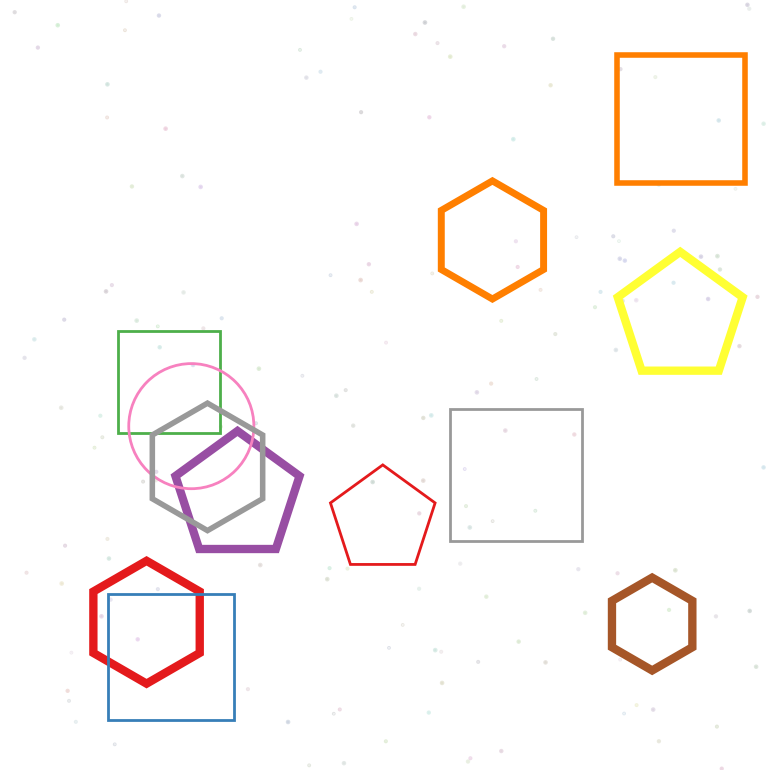[{"shape": "hexagon", "thickness": 3, "radius": 0.4, "center": [0.19, 0.192]}, {"shape": "pentagon", "thickness": 1, "radius": 0.36, "center": [0.497, 0.325]}, {"shape": "square", "thickness": 1, "radius": 0.41, "center": [0.222, 0.147]}, {"shape": "square", "thickness": 1, "radius": 0.33, "center": [0.219, 0.504]}, {"shape": "pentagon", "thickness": 3, "radius": 0.42, "center": [0.308, 0.356]}, {"shape": "hexagon", "thickness": 2.5, "radius": 0.38, "center": [0.64, 0.688]}, {"shape": "square", "thickness": 2, "radius": 0.42, "center": [0.885, 0.845]}, {"shape": "pentagon", "thickness": 3, "radius": 0.43, "center": [0.883, 0.588]}, {"shape": "hexagon", "thickness": 3, "radius": 0.3, "center": [0.847, 0.19]}, {"shape": "circle", "thickness": 1, "radius": 0.41, "center": [0.248, 0.447]}, {"shape": "square", "thickness": 1, "radius": 0.43, "center": [0.67, 0.383]}, {"shape": "hexagon", "thickness": 2, "radius": 0.41, "center": [0.269, 0.394]}]